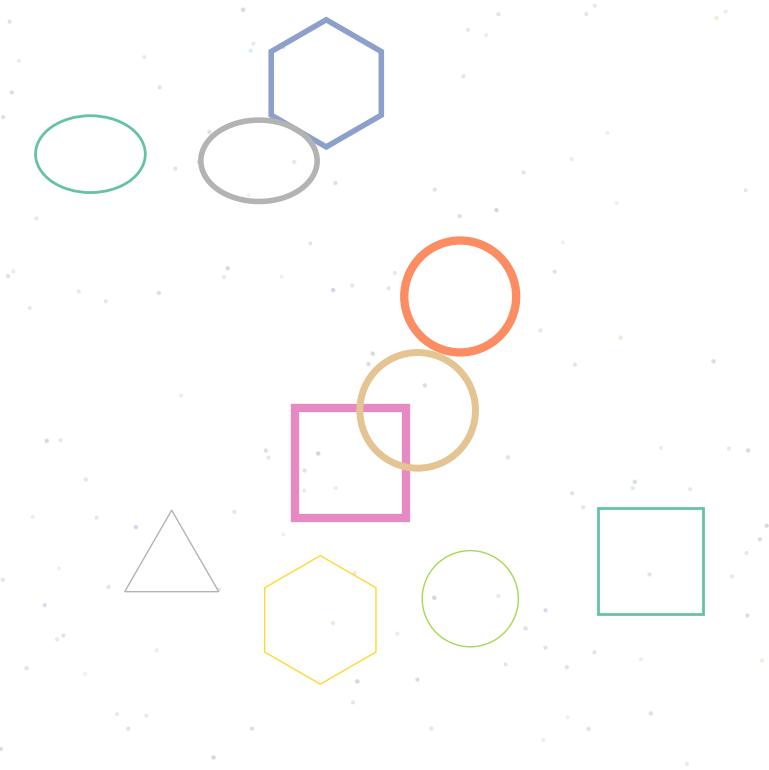[{"shape": "square", "thickness": 1, "radius": 0.34, "center": [0.845, 0.271]}, {"shape": "oval", "thickness": 1, "radius": 0.36, "center": [0.117, 0.8]}, {"shape": "circle", "thickness": 3, "radius": 0.36, "center": [0.598, 0.615]}, {"shape": "hexagon", "thickness": 2, "radius": 0.41, "center": [0.424, 0.892]}, {"shape": "square", "thickness": 3, "radius": 0.36, "center": [0.455, 0.399]}, {"shape": "circle", "thickness": 0.5, "radius": 0.31, "center": [0.611, 0.222]}, {"shape": "hexagon", "thickness": 0.5, "radius": 0.42, "center": [0.416, 0.195]}, {"shape": "circle", "thickness": 2.5, "radius": 0.38, "center": [0.542, 0.467]}, {"shape": "oval", "thickness": 2, "radius": 0.38, "center": [0.336, 0.791]}, {"shape": "triangle", "thickness": 0.5, "radius": 0.35, "center": [0.223, 0.267]}]